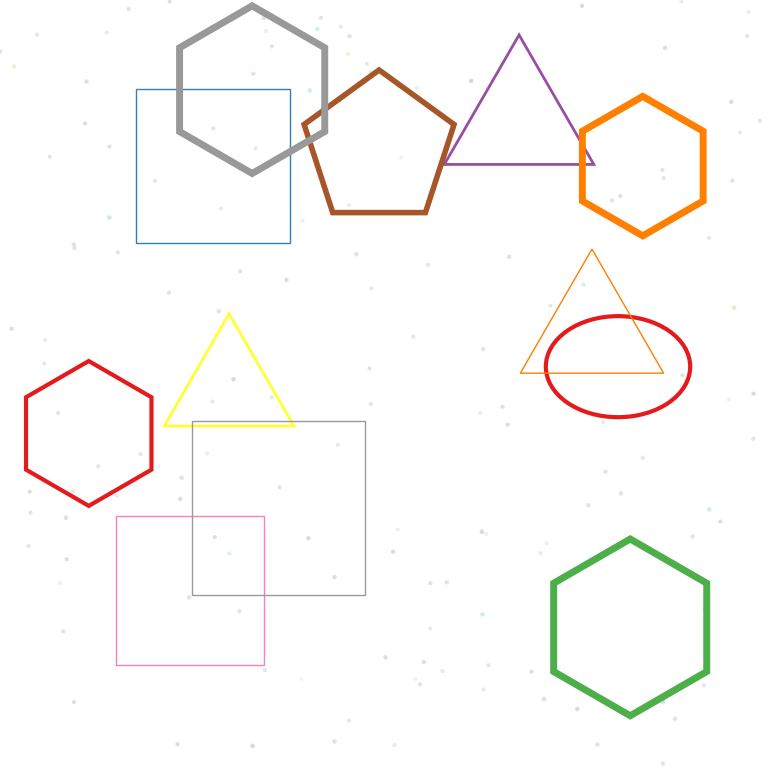[{"shape": "oval", "thickness": 1.5, "radius": 0.47, "center": [0.803, 0.524]}, {"shape": "hexagon", "thickness": 1.5, "radius": 0.47, "center": [0.115, 0.437]}, {"shape": "square", "thickness": 0.5, "radius": 0.5, "center": [0.277, 0.784]}, {"shape": "hexagon", "thickness": 2.5, "radius": 0.57, "center": [0.818, 0.185]}, {"shape": "triangle", "thickness": 1, "radius": 0.56, "center": [0.674, 0.843]}, {"shape": "triangle", "thickness": 0.5, "radius": 0.54, "center": [0.769, 0.569]}, {"shape": "hexagon", "thickness": 2.5, "radius": 0.45, "center": [0.835, 0.784]}, {"shape": "triangle", "thickness": 1, "radius": 0.49, "center": [0.298, 0.495]}, {"shape": "pentagon", "thickness": 2, "radius": 0.51, "center": [0.492, 0.807]}, {"shape": "square", "thickness": 0.5, "radius": 0.48, "center": [0.247, 0.233]}, {"shape": "hexagon", "thickness": 2.5, "radius": 0.54, "center": [0.327, 0.884]}, {"shape": "square", "thickness": 0.5, "radius": 0.56, "center": [0.362, 0.34]}]